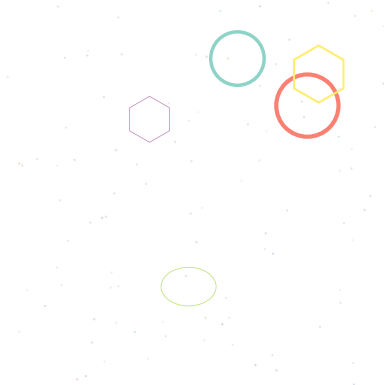[{"shape": "circle", "thickness": 2.5, "radius": 0.35, "center": [0.617, 0.848]}, {"shape": "circle", "thickness": 3, "radius": 0.4, "center": [0.798, 0.726]}, {"shape": "oval", "thickness": 0.5, "radius": 0.36, "center": [0.49, 0.256]}, {"shape": "hexagon", "thickness": 0.5, "radius": 0.3, "center": [0.388, 0.69]}, {"shape": "hexagon", "thickness": 1.5, "radius": 0.37, "center": [0.828, 0.808]}]